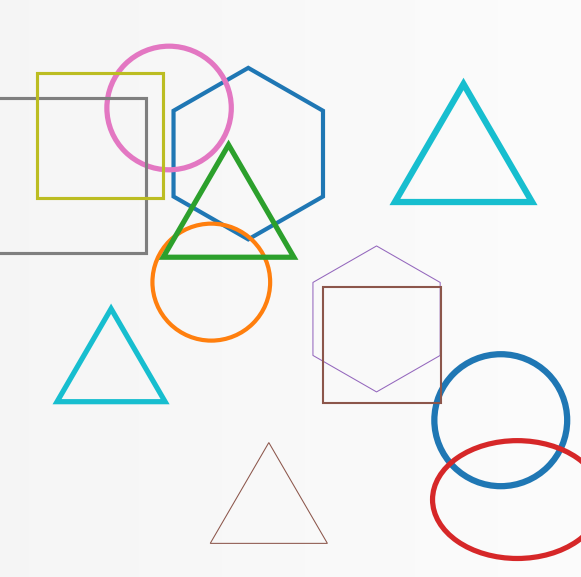[{"shape": "hexagon", "thickness": 2, "radius": 0.74, "center": [0.427, 0.733]}, {"shape": "circle", "thickness": 3, "radius": 0.57, "center": [0.862, 0.272]}, {"shape": "circle", "thickness": 2, "radius": 0.51, "center": [0.364, 0.511]}, {"shape": "triangle", "thickness": 2.5, "radius": 0.65, "center": [0.393, 0.619]}, {"shape": "oval", "thickness": 2.5, "radius": 0.73, "center": [0.89, 0.134]}, {"shape": "hexagon", "thickness": 0.5, "radius": 0.63, "center": [0.648, 0.447]}, {"shape": "triangle", "thickness": 0.5, "radius": 0.58, "center": [0.462, 0.116]}, {"shape": "square", "thickness": 1, "radius": 0.51, "center": [0.657, 0.402]}, {"shape": "circle", "thickness": 2.5, "radius": 0.54, "center": [0.291, 0.812]}, {"shape": "square", "thickness": 1.5, "radius": 0.67, "center": [0.118, 0.695]}, {"shape": "square", "thickness": 1.5, "radius": 0.54, "center": [0.173, 0.765]}, {"shape": "triangle", "thickness": 3, "radius": 0.68, "center": [0.797, 0.717]}, {"shape": "triangle", "thickness": 2.5, "radius": 0.54, "center": [0.191, 0.357]}]